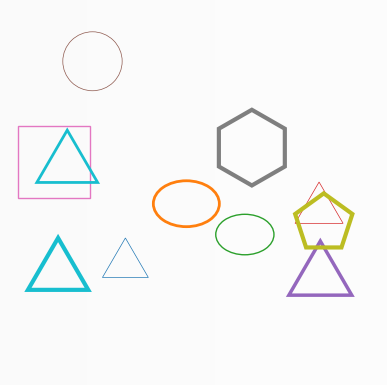[{"shape": "triangle", "thickness": 0.5, "radius": 0.34, "center": [0.324, 0.313]}, {"shape": "oval", "thickness": 2, "radius": 0.43, "center": [0.481, 0.471]}, {"shape": "oval", "thickness": 1, "radius": 0.38, "center": [0.632, 0.391]}, {"shape": "triangle", "thickness": 0.5, "radius": 0.36, "center": [0.823, 0.456]}, {"shape": "triangle", "thickness": 2.5, "radius": 0.47, "center": [0.827, 0.28]}, {"shape": "circle", "thickness": 0.5, "radius": 0.38, "center": [0.239, 0.841]}, {"shape": "square", "thickness": 1, "radius": 0.47, "center": [0.139, 0.579]}, {"shape": "hexagon", "thickness": 3, "radius": 0.49, "center": [0.65, 0.617]}, {"shape": "pentagon", "thickness": 3, "radius": 0.39, "center": [0.836, 0.42]}, {"shape": "triangle", "thickness": 2, "radius": 0.45, "center": [0.174, 0.571]}, {"shape": "triangle", "thickness": 3, "radius": 0.45, "center": [0.15, 0.292]}]